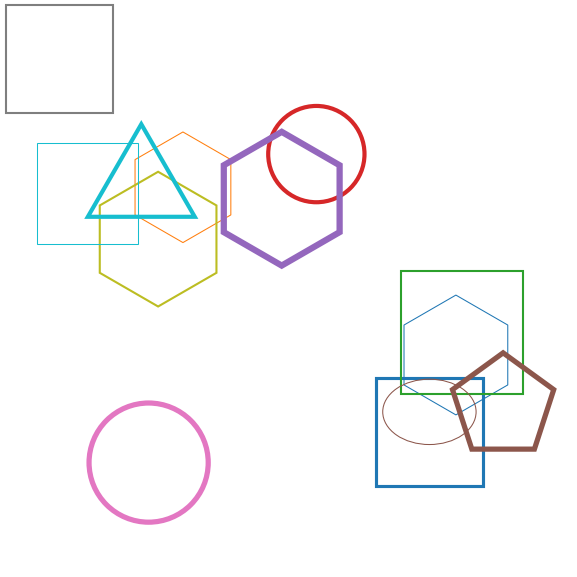[{"shape": "hexagon", "thickness": 0.5, "radius": 0.52, "center": [0.789, 0.384]}, {"shape": "square", "thickness": 1.5, "radius": 0.47, "center": [0.744, 0.251]}, {"shape": "hexagon", "thickness": 0.5, "radius": 0.48, "center": [0.317, 0.675]}, {"shape": "square", "thickness": 1, "radius": 0.53, "center": [0.8, 0.423]}, {"shape": "circle", "thickness": 2, "radius": 0.42, "center": [0.548, 0.732]}, {"shape": "hexagon", "thickness": 3, "radius": 0.58, "center": [0.488, 0.655]}, {"shape": "pentagon", "thickness": 2.5, "radius": 0.46, "center": [0.871, 0.296]}, {"shape": "oval", "thickness": 0.5, "radius": 0.4, "center": [0.744, 0.286]}, {"shape": "circle", "thickness": 2.5, "radius": 0.52, "center": [0.257, 0.198]}, {"shape": "square", "thickness": 1, "radius": 0.47, "center": [0.103, 0.897]}, {"shape": "hexagon", "thickness": 1, "radius": 0.58, "center": [0.274, 0.585]}, {"shape": "triangle", "thickness": 2, "radius": 0.53, "center": [0.245, 0.677]}, {"shape": "square", "thickness": 0.5, "radius": 0.44, "center": [0.151, 0.664]}]